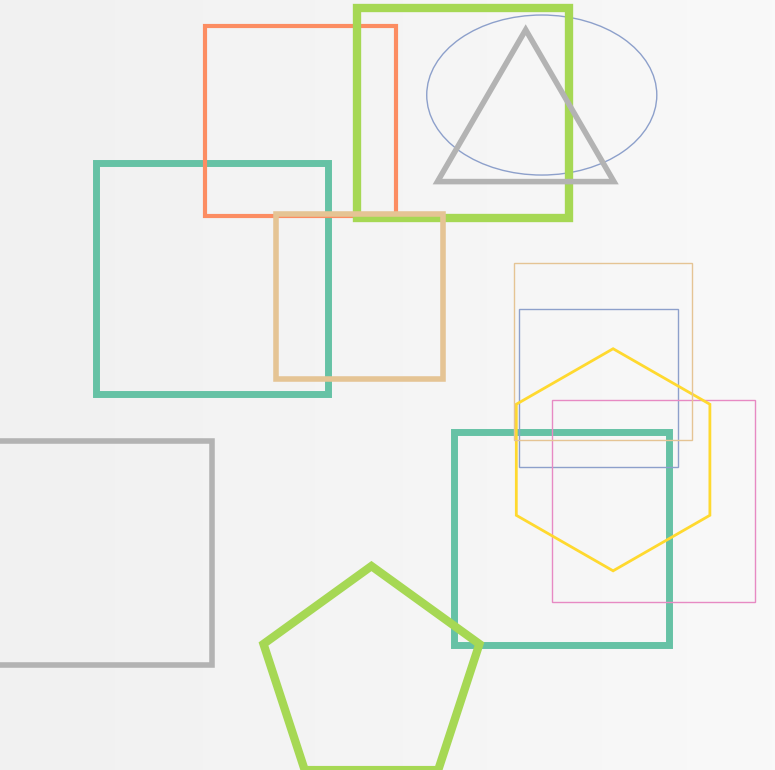[{"shape": "square", "thickness": 2.5, "radius": 0.75, "center": [0.273, 0.638]}, {"shape": "square", "thickness": 2.5, "radius": 0.69, "center": [0.724, 0.301]}, {"shape": "square", "thickness": 1.5, "radius": 0.62, "center": [0.388, 0.843]}, {"shape": "square", "thickness": 0.5, "radius": 0.51, "center": [0.773, 0.496]}, {"shape": "oval", "thickness": 0.5, "radius": 0.74, "center": [0.699, 0.877]}, {"shape": "square", "thickness": 0.5, "radius": 0.66, "center": [0.843, 0.349]}, {"shape": "square", "thickness": 3, "radius": 0.68, "center": [0.597, 0.853]}, {"shape": "pentagon", "thickness": 3, "radius": 0.73, "center": [0.479, 0.118]}, {"shape": "hexagon", "thickness": 1, "radius": 0.72, "center": [0.791, 0.403]}, {"shape": "square", "thickness": 2, "radius": 0.54, "center": [0.464, 0.615]}, {"shape": "square", "thickness": 0.5, "radius": 0.57, "center": [0.778, 0.544]}, {"shape": "triangle", "thickness": 2, "radius": 0.66, "center": [0.678, 0.83]}, {"shape": "square", "thickness": 2, "radius": 0.73, "center": [0.127, 0.282]}]